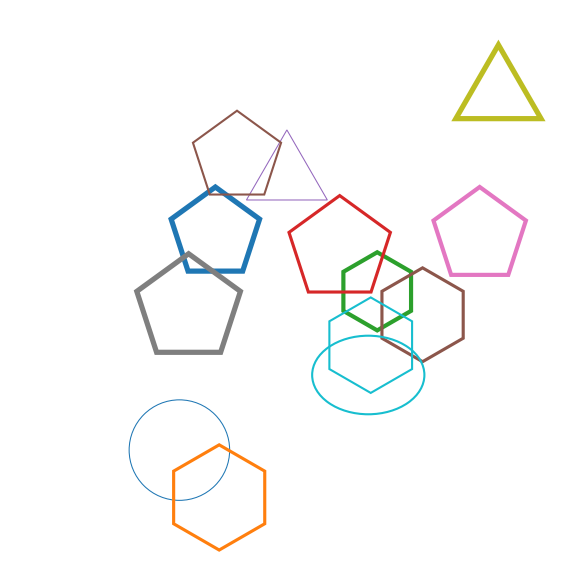[{"shape": "pentagon", "thickness": 2.5, "radius": 0.4, "center": [0.373, 0.595]}, {"shape": "circle", "thickness": 0.5, "radius": 0.44, "center": [0.311, 0.22]}, {"shape": "hexagon", "thickness": 1.5, "radius": 0.46, "center": [0.38, 0.138]}, {"shape": "hexagon", "thickness": 2, "radius": 0.34, "center": [0.653, 0.495]}, {"shape": "pentagon", "thickness": 1.5, "radius": 0.46, "center": [0.588, 0.568]}, {"shape": "triangle", "thickness": 0.5, "radius": 0.4, "center": [0.497, 0.693]}, {"shape": "pentagon", "thickness": 1, "radius": 0.4, "center": [0.41, 0.727]}, {"shape": "hexagon", "thickness": 1.5, "radius": 0.41, "center": [0.732, 0.454]}, {"shape": "pentagon", "thickness": 2, "radius": 0.42, "center": [0.831, 0.591]}, {"shape": "pentagon", "thickness": 2.5, "radius": 0.47, "center": [0.327, 0.465]}, {"shape": "triangle", "thickness": 2.5, "radius": 0.43, "center": [0.863, 0.836]}, {"shape": "hexagon", "thickness": 1, "radius": 0.41, "center": [0.642, 0.401]}, {"shape": "oval", "thickness": 1, "radius": 0.49, "center": [0.638, 0.35]}]